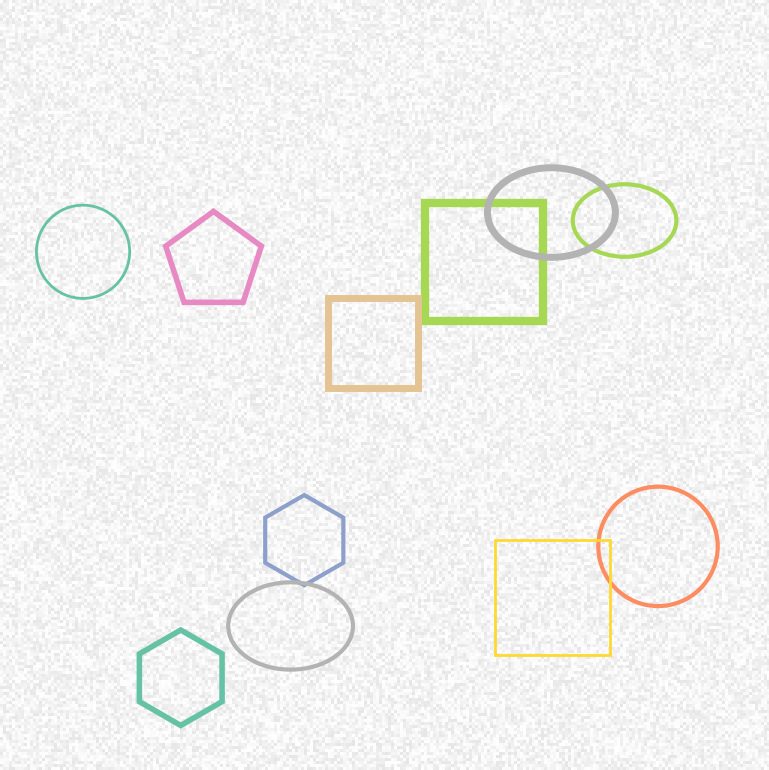[{"shape": "circle", "thickness": 1, "radius": 0.3, "center": [0.108, 0.673]}, {"shape": "hexagon", "thickness": 2, "radius": 0.31, "center": [0.235, 0.12]}, {"shape": "circle", "thickness": 1.5, "radius": 0.39, "center": [0.855, 0.29]}, {"shape": "hexagon", "thickness": 1.5, "radius": 0.29, "center": [0.395, 0.298]}, {"shape": "pentagon", "thickness": 2, "radius": 0.33, "center": [0.277, 0.66]}, {"shape": "square", "thickness": 3, "radius": 0.38, "center": [0.629, 0.659]}, {"shape": "oval", "thickness": 1.5, "radius": 0.34, "center": [0.811, 0.714]}, {"shape": "square", "thickness": 1, "radius": 0.37, "center": [0.717, 0.224]}, {"shape": "square", "thickness": 2.5, "radius": 0.29, "center": [0.485, 0.554]}, {"shape": "oval", "thickness": 2.5, "radius": 0.42, "center": [0.716, 0.724]}, {"shape": "oval", "thickness": 1.5, "radius": 0.4, "center": [0.377, 0.187]}]